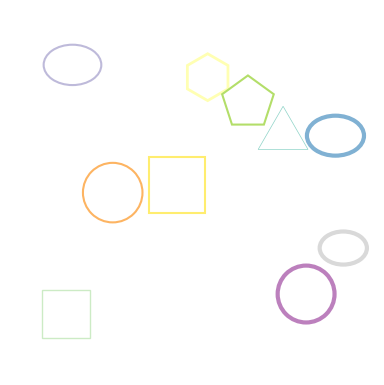[{"shape": "triangle", "thickness": 0.5, "radius": 0.37, "center": [0.735, 0.649]}, {"shape": "hexagon", "thickness": 2, "radius": 0.3, "center": [0.539, 0.8]}, {"shape": "oval", "thickness": 1.5, "radius": 0.37, "center": [0.188, 0.831]}, {"shape": "oval", "thickness": 3, "radius": 0.37, "center": [0.871, 0.648]}, {"shape": "circle", "thickness": 1.5, "radius": 0.39, "center": [0.293, 0.5]}, {"shape": "pentagon", "thickness": 1.5, "radius": 0.35, "center": [0.644, 0.733]}, {"shape": "oval", "thickness": 3, "radius": 0.31, "center": [0.892, 0.356]}, {"shape": "circle", "thickness": 3, "radius": 0.37, "center": [0.795, 0.236]}, {"shape": "square", "thickness": 1, "radius": 0.31, "center": [0.172, 0.185]}, {"shape": "square", "thickness": 1.5, "radius": 0.37, "center": [0.46, 0.519]}]